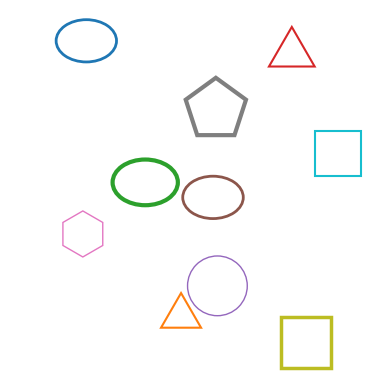[{"shape": "oval", "thickness": 2, "radius": 0.39, "center": [0.224, 0.894]}, {"shape": "triangle", "thickness": 1.5, "radius": 0.3, "center": [0.47, 0.179]}, {"shape": "oval", "thickness": 3, "radius": 0.42, "center": [0.377, 0.526]}, {"shape": "triangle", "thickness": 1.5, "radius": 0.34, "center": [0.758, 0.861]}, {"shape": "circle", "thickness": 1, "radius": 0.39, "center": [0.565, 0.258]}, {"shape": "oval", "thickness": 2, "radius": 0.39, "center": [0.553, 0.487]}, {"shape": "hexagon", "thickness": 1, "radius": 0.3, "center": [0.215, 0.392]}, {"shape": "pentagon", "thickness": 3, "radius": 0.41, "center": [0.561, 0.716]}, {"shape": "square", "thickness": 2.5, "radius": 0.33, "center": [0.795, 0.11]}, {"shape": "square", "thickness": 1.5, "radius": 0.3, "center": [0.878, 0.601]}]